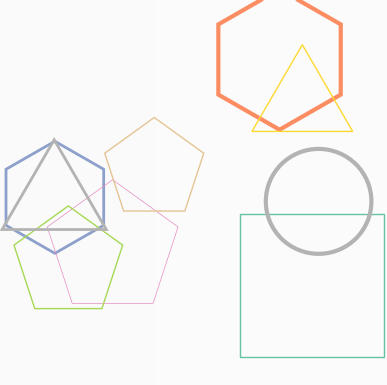[{"shape": "square", "thickness": 1, "radius": 0.93, "center": [0.805, 0.257]}, {"shape": "hexagon", "thickness": 3, "radius": 0.91, "center": [0.721, 0.845]}, {"shape": "hexagon", "thickness": 2, "radius": 0.73, "center": [0.142, 0.488]}, {"shape": "pentagon", "thickness": 0.5, "radius": 0.89, "center": [0.291, 0.356]}, {"shape": "pentagon", "thickness": 1, "radius": 0.74, "center": [0.176, 0.318]}, {"shape": "triangle", "thickness": 1, "radius": 0.75, "center": [0.78, 0.734]}, {"shape": "pentagon", "thickness": 1, "radius": 0.67, "center": [0.398, 0.561]}, {"shape": "circle", "thickness": 3, "radius": 0.68, "center": [0.822, 0.477]}, {"shape": "triangle", "thickness": 2, "radius": 0.78, "center": [0.14, 0.481]}]